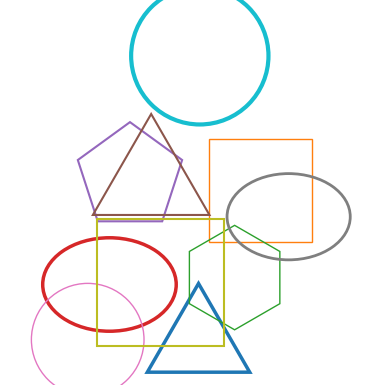[{"shape": "triangle", "thickness": 2.5, "radius": 0.77, "center": [0.516, 0.11]}, {"shape": "square", "thickness": 1, "radius": 0.67, "center": [0.676, 0.505]}, {"shape": "hexagon", "thickness": 1, "radius": 0.68, "center": [0.609, 0.279]}, {"shape": "oval", "thickness": 2.5, "radius": 0.87, "center": [0.284, 0.261]}, {"shape": "pentagon", "thickness": 1.5, "radius": 0.71, "center": [0.338, 0.54]}, {"shape": "triangle", "thickness": 1.5, "radius": 0.87, "center": [0.393, 0.529]}, {"shape": "circle", "thickness": 1, "radius": 0.73, "center": [0.228, 0.118]}, {"shape": "oval", "thickness": 2, "radius": 0.8, "center": [0.75, 0.437]}, {"shape": "square", "thickness": 1.5, "radius": 0.83, "center": [0.417, 0.266]}, {"shape": "circle", "thickness": 3, "radius": 0.89, "center": [0.519, 0.855]}]